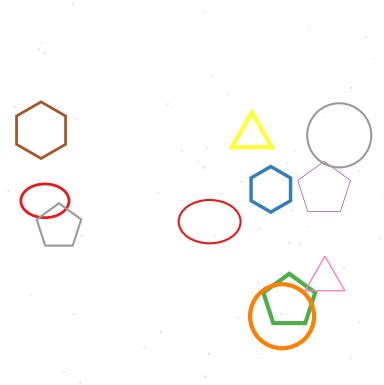[{"shape": "oval", "thickness": 2, "radius": 0.31, "center": [0.117, 0.478]}, {"shape": "oval", "thickness": 1.5, "radius": 0.4, "center": [0.544, 0.424]}, {"shape": "hexagon", "thickness": 2.5, "radius": 0.3, "center": [0.703, 0.508]}, {"shape": "pentagon", "thickness": 3, "radius": 0.35, "center": [0.751, 0.218]}, {"shape": "pentagon", "thickness": 0.5, "radius": 0.36, "center": [0.842, 0.509]}, {"shape": "circle", "thickness": 3, "radius": 0.42, "center": [0.733, 0.179]}, {"shape": "triangle", "thickness": 3, "radius": 0.3, "center": [0.654, 0.648]}, {"shape": "hexagon", "thickness": 2, "radius": 0.37, "center": [0.107, 0.662]}, {"shape": "triangle", "thickness": 1, "radius": 0.3, "center": [0.844, 0.275]}, {"shape": "circle", "thickness": 1.5, "radius": 0.42, "center": [0.881, 0.648]}, {"shape": "pentagon", "thickness": 1.5, "radius": 0.3, "center": [0.153, 0.411]}]